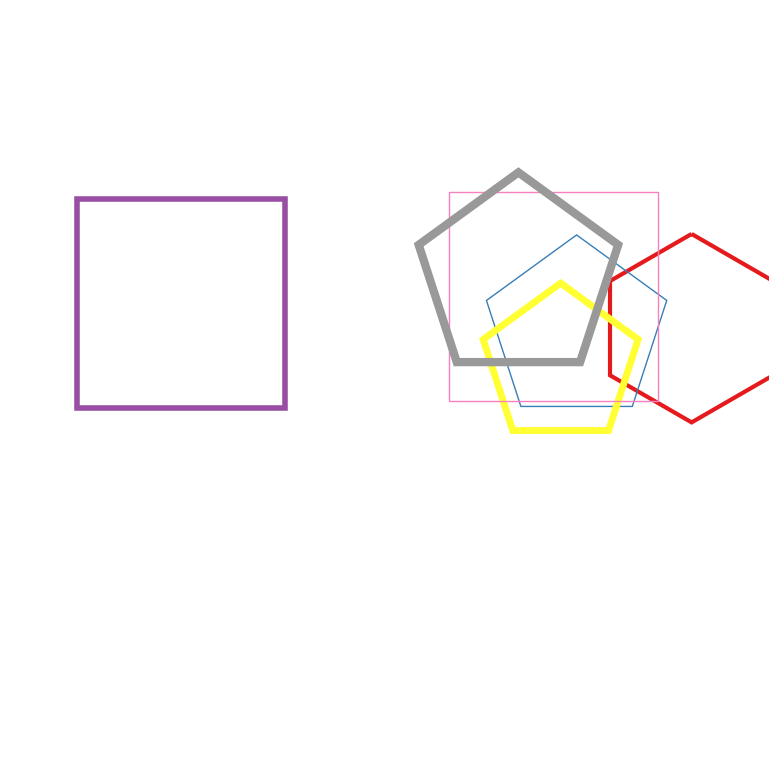[{"shape": "hexagon", "thickness": 1.5, "radius": 0.61, "center": [0.898, 0.574]}, {"shape": "pentagon", "thickness": 0.5, "radius": 0.62, "center": [0.749, 0.572]}, {"shape": "square", "thickness": 2, "radius": 0.68, "center": [0.235, 0.606]}, {"shape": "pentagon", "thickness": 2.5, "radius": 0.53, "center": [0.728, 0.526]}, {"shape": "square", "thickness": 0.5, "radius": 0.68, "center": [0.719, 0.615]}, {"shape": "pentagon", "thickness": 3, "radius": 0.68, "center": [0.673, 0.64]}]